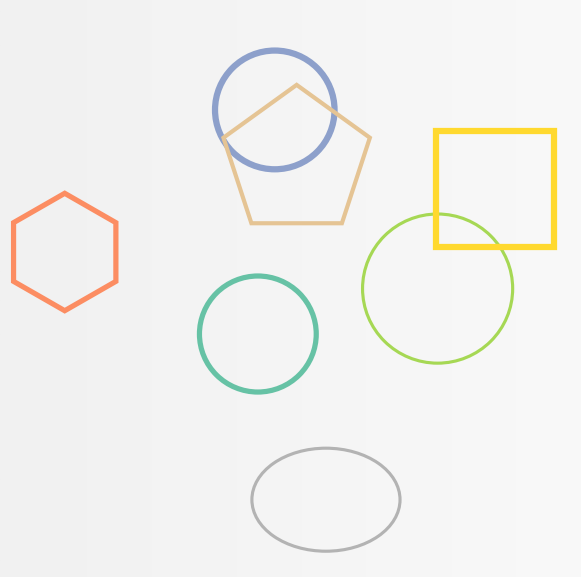[{"shape": "circle", "thickness": 2.5, "radius": 0.5, "center": [0.444, 0.421]}, {"shape": "hexagon", "thickness": 2.5, "radius": 0.51, "center": [0.111, 0.563]}, {"shape": "circle", "thickness": 3, "radius": 0.51, "center": [0.473, 0.809]}, {"shape": "circle", "thickness": 1.5, "radius": 0.65, "center": [0.753, 0.499]}, {"shape": "square", "thickness": 3, "radius": 0.5, "center": [0.852, 0.672]}, {"shape": "pentagon", "thickness": 2, "radius": 0.66, "center": [0.51, 0.72]}, {"shape": "oval", "thickness": 1.5, "radius": 0.64, "center": [0.561, 0.134]}]